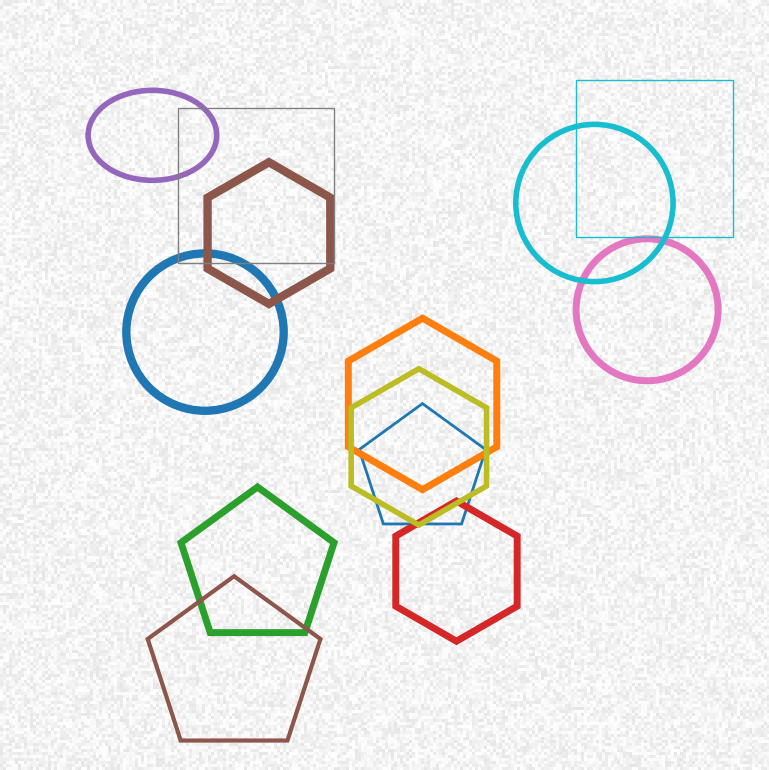[{"shape": "circle", "thickness": 3, "radius": 0.51, "center": [0.266, 0.569]}, {"shape": "pentagon", "thickness": 1, "radius": 0.43, "center": [0.549, 0.389]}, {"shape": "hexagon", "thickness": 2.5, "radius": 0.56, "center": [0.549, 0.475]}, {"shape": "pentagon", "thickness": 2.5, "radius": 0.52, "center": [0.334, 0.263]}, {"shape": "hexagon", "thickness": 2.5, "radius": 0.46, "center": [0.593, 0.258]}, {"shape": "oval", "thickness": 2, "radius": 0.42, "center": [0.198, 0.824]}, {"shape": "pentagon", "thickness": 1.5, "radius": 0.59, "center": [0.304, 0.134]}, {"shape": "hexagon", "thickness": 3, "radius": 0.46, "center": [0.349, 0.697]}, {"shape": "circle", "thickness": 2.5, "radius": 0.46, "center": [0.84, 0.598]}, {"shape": "square", "thickness": 0.5, "radius": 0.51, "center": [0.333, 0.759]}, {"shape": "hexagon", "thickness": 2, "radius": 0.51, "center": [0.544, 0.42]}, {"shape": "square", "thickness": 0.5, "radius": 0.51, "center": [0.85, 0.794]}, {"shape": "circle", "thickness": 2, "radius": 0.51, "center": [0.772, 0.736]}]